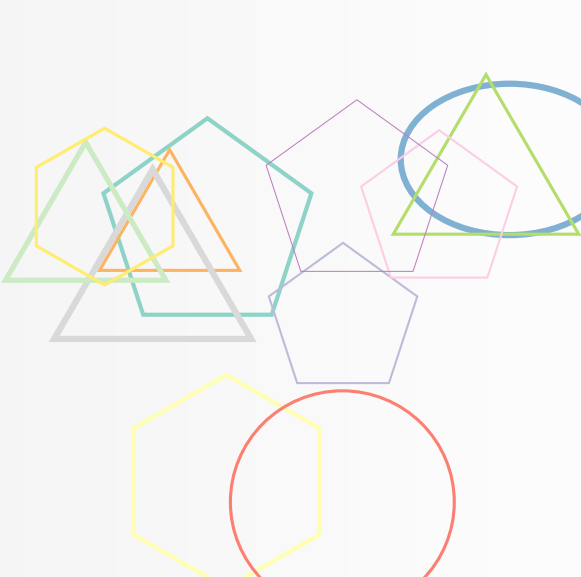[{"shape": "pentagon", "thickness": 2, "radius": 0.94, "center": [0.357, 0.606]}, {"shape": "hexagon", "thickness": 2, "radius": 0.92, "center": [0.389, 0.165]}, {"shape": "pentagon", "thickness": 1, "radius": 0.67, "center": [0.59, 0.444]}, {"shape": "circle", "thickness": 1.5, "radius": 0.96, "center": [0.589, 0.13]}, {"shape": "oval", "thickness": 3, "radius": 0.94, "center": [0.877, 0.723]}, {"shape": "triangle", "thickness": 1.5, "radius": 0.7, "center": [0.292, 0.601]}, {"shape": "triangle", "thickness": 1.5, "radius": 0.92, "center": [0.836, 0.686]}, {"shape": "pentagon", "thickness": 1, "radius": 0.71, "center": [0.755, 0.633]}, {"shape": "triangle", "thickness": 3, "radius": 0.98, "center": [0.263, 0.51]}, {"shape": "pentagon", "thickness": 0.5, "radius": 0.82, "center": [0.614, 0.662]}, {"shape": "triangle", "thickness": 2.5, "radius": 0.8, "center": [0.147, 0.594]}, {"shape": "hexagon", "thickness": 1.5, "radius": 0.68, "center": [0.18, 0.641]}]